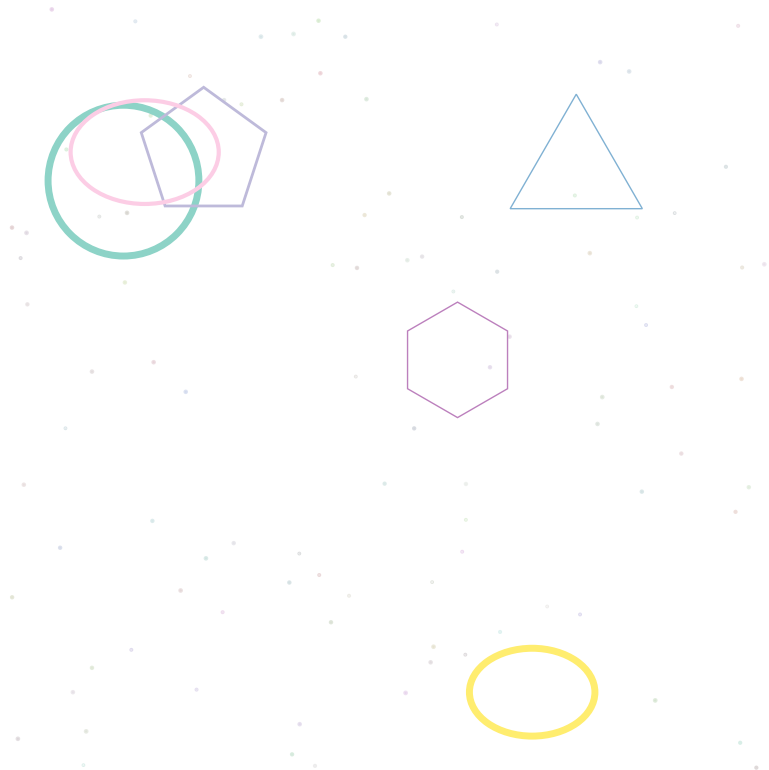[{"shape": "circle", "thickness": 2.5, "radius": 0.49, "center": [0.16, 0.765]}, {"shape": "pentagon", "thickness": 1, "radius": 0.43, "center": [0.264, 0.801]}, {"shape": "triangle", "thickness": 0.5, "radius": 0.5, "center": [0.748, 0.779]}, {"shape": "oval", "thickness": 1.5, "radius": 0.48, "center": [0.188, 0.802]}, {"shape": "hexagon", "thickness": 0.5, "radius": 0.37, "center": [0.594, 0.533]}, {"shape": "oval", "thickness": 2.5, "radius": 0.41, "center": [0.691, 0.101]}]